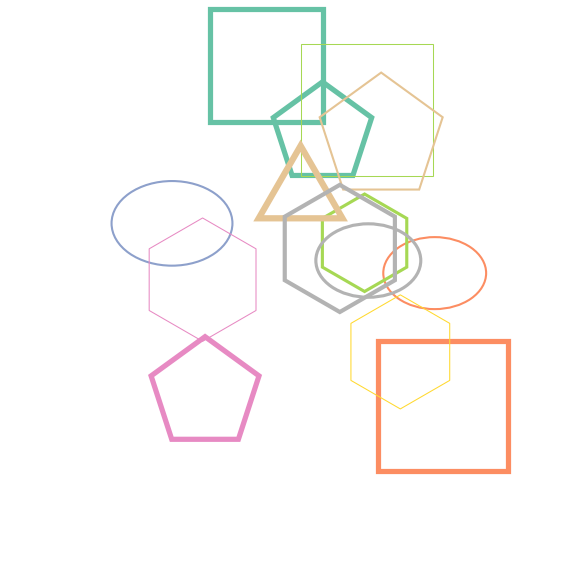[{"shape": "pentagon", "thickness": 2.5, "radius": 0.45, "center": [0.558, 0.768]}, {"shape": "square", "thickness": 2.5, "radius": 0.49, "center": [0.461, 0.885]}, {"shape": "oval", "thickness": 1, "radius": 0.45, "center": [0.753, 0.526]}, {"shape": "square", "thickness": 2.5, "radius": 0.56, "center": [0.767, 0.296]}, {"shape": "oval", "thickness": 1, "radius": 0.52, "center": [0.298, 0.612]}, {"shape": "pentagon", "thickness": 2.5, "radius": 0.49, "center": [0.355, 0.318]}, {"shape": "hexagon", "thickness": 0.5, "radius": 0.53, "center": [0.351, 0.515]}, {"shape": "hexagon", "thickness": 1.5, "radius": 0.42, "center": [0.631, 0.579]}, {"shape": "square", "thickness": 0.5, "radius": 0.57, "center": [0.636, 0.808]}, {"shape": "hexagon", "thickness": 0.5, "radius": 0.49, "center": [0.693, 0.39]}, {"shape": "triangle", "thickness": 3, "radius": 0.42, "center": [0.521, 0.663]}, {"shape": "pentagon", "thickness": 1, "radius": 0.56, "center": [0.66, 0.762]}, {"shape": "oval", "thickness": 1.5, "radius": 0.45, "center": [0.638, 0.548]}, {"shape": "hexagon", "thickness": 2, "radius": 0.55, "center": [0.588, 0.569]}]